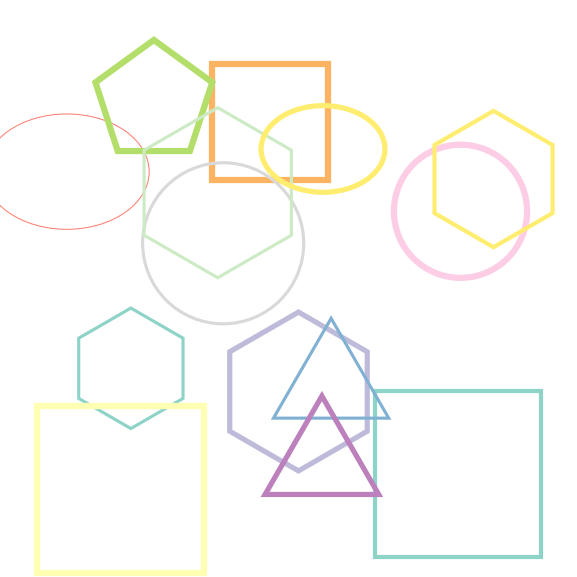[{"shape": "square", "thickness": 2, "radius": 0.72, "center": [0.792, 0.178]}, {"shape": "hexagon", "thickness": 1.5, "radius": 0.52, "center": [0.227, 0.361]}, {"shape": "square", "thickness": 3, "radius": 0.72, "center": [0.209, 0.151]}, {"shape": "hexagon", "thickness": 2.5, "radius": 0.69, "center": [0.517, 0.321]}, {"shape": "oval", "thickness": 0.5, "radius": 0.71, "center": [0.116, 0.702]}, {"shape": "triangle", "thickness": 1.5, "radius": 0.58, "center": [0.573, 0.333]}, {"shape": "square", "thickness": 3, "radius": 0.5, "center": [0.468, 0.788]}, {"shape": "pentagon", "thickness": 3, "radius": 0.53, "center": [0.266, 0.824]}, {"shape": "circle", "thickness": 3, "radius": 0.58, "center": [0.797, 0.633]}, {"shape": "circle", "thickness": 1.5, "radius": 0.7, "center": [0.386, 0.578]}, {"shape": "triangle", "thickness": 2.5, "radius": 0.57, "center": [0.557, 0.2]}, {"shape": "hexagon", "thickness": 1.5, "radius": 0.74, "center": [0.377, 0.665]}, {"shape": "hexagon", "thickness": 2, "radius": 0.59, "center": [0.855, 0.689]}, {"shape": "oval", "thickness": 2.5, "radius": 0.54, "center": [0.559, 0.741]}]